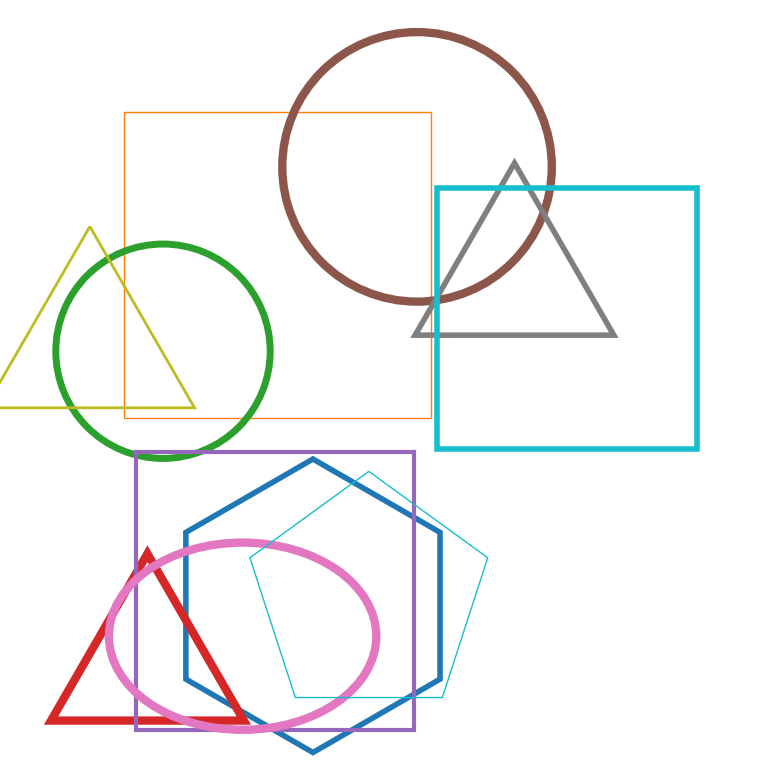[{"shape": "hexagon", "thickness": 2, "radius": 0.95, "center": [0.406, 0.213]}, {"shape": "square", "thickness": 0.5, "radius": 0.99, "center": [0.36, 0.656]}, {"shape": "circle", "thickness": 2.5, "radius": 0.7, "center": [0.212, 0.544]}, {"shape": "triangle", "thickness": 3, "radius": 0.72, "center": [0.191, 0.136]}, {"shape": "square", "thickness": 1.5, "radius": 0.9, "center": [0.357, 0.233]}, {"shape": "circle", "thickness": 3, "radius": 0.88, "center": [0.542, 0.783]}, {"shape": "oval", "thickness": 3, "radius": 0.87, "center": [0.315, 0.174]}, {"shape": "triangle", "thickness": 2, "radius": 0.74, "center": [0.668, 0.639]}, {"shape": "triangle", "thickness": 1, "radius": 0.78, "center": [0.117, 0.549]}, {"shape": "pentagon", "thickness": 0.5, "radius": 0.81, "center": [0.479, 0.225]}, {"shape": "square", "thickness": 2, "radius": 0.85, "center": [0.736, 0.586]}]